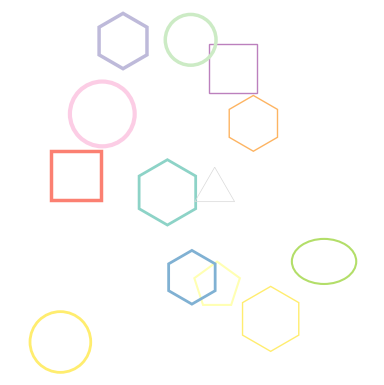[{"shape": "hexagon", "thickness": 2, "radius": 0.42, "center": [0.435, 0.5]}, {"shape": "pentagon", "thickness": 1.5, "radius": 0.31, "center": [0.564, 0.258]}, {"shape": "hexagon", "thickness": 2.5, "radius": 0.36, "center": [0.32, 0.893]}, {"shape": "square", "thickness": 2.5, "radius": 0.32, "center": [0.198, 0.544]}, {"shape": "hexagon", "thickness": 2, "radius": 0.35, "center": [0.498, 0.28]}, {"shape": "hexagon", "thickness": 1, "radius": 0.36, "center": [0.658, 0.68]}, {"shape": "oval", "thickness": 1.5, "radius": 0.42, "center": [0.842, 0.321]}, {"shape": "circle", "thickness": 3, "radius": 0.42, "center": [0.266, 0.704]}, {"shape": "triangle", "thickness": 0.5, "radius": 0.3, "center": [0.558, 0.506]}, {"shape": "square", "thickness": 1, "radius": 0.31, "center": [0.605, 0.823]}, {"shape": "circle", "thickness": 2.5, "radius": 0.33, "center": [0.495, 0.897]}, {"shape": "hexagon", "thickness": 1, "radius": 0.42, "center": [0.703, 0.172]}, {"shape": "circle", "thickness": 2, "radius": 0.39, "center": [0.157, 0.112]}]